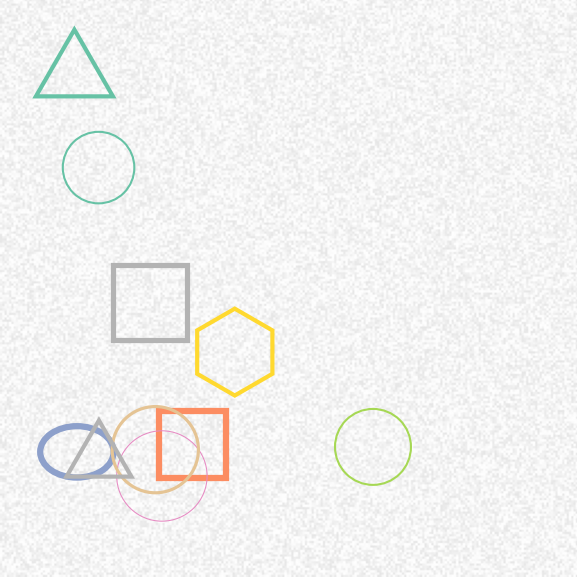[{"shape": "triangle", "thickness": 2, "radius": 0.39, "center": [0.129, 0.871]}, {"shape": "circle", "thickness": 1, "radius": 0.31, "center": [0.171, 0.709]}, {"shape": "square", "thickness": 3, "radius": 0.29, "center": [0.334, 0.229]}, {"shape": "oval", "thickness": 3, "radius": 0.32, "center": [0.133, 0.217]}, {"shape": "circle", "thickness": 0.5, "radius": 0.39, "center": [0.28, 0.175]}, {"shape": "circle", "thickness": 1, "radius": 0.33, "center": [0.646, 0.225]}, {"shape": "hexagon", "thickness": 2, "radius": 0.38, "center": [0.407, 0.389]}, {"shape": "circle", "thickness": 1.5, "radius": 0.37, "center": [0.269, 0.22]}, {"shape": "triangle", "thickness": 2, "radius": 0.32, "center": [0.171, 0.206]}, {"shape": "square", "thickness": 2.5, "radius": 0.32, "center": [0.26, 0.475]}]